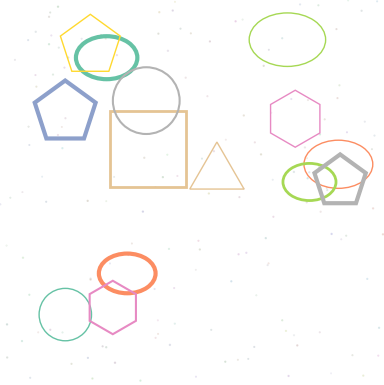[{"shape": "oval", "thickness": 3, "radius": 0.4, "center": [0.277, 0.85]}, {"shape": "circle", "thickness": 1, "radius": 0.34, "center": [0.17, 0.183]}, {"shape": "oval", "thickness": 1, "radius": 0.45, "center": [0.879, 0.573]}, {"shape": "oval", "thickness": 3, "radius": 0.37, "center": [0.33, 0.29]}, {"shape": "pentagon", "thickness": 3, "radius": 0.42, "center": [0.169, 0.708]}, {"shape": "hexagon", "thickness": 1, "radius": 0.37, "center": [0.767, 0.692]}, {"shape": "hexagon", "thickness": 1.5, "radius": 0.35, "center": [0.293, 0.201]}, {"shape": "oval", "thickness": 2, "radius": 0.34, "center": [0.804, 0.527]}, {"shape": "oval", "thickness": 1, "radius": 0.5, "center": [0.747, 0.897]}, {"shape": "pentagon", "thickness": 1, "radius": 0.41, "center": [0.235, 0.881]}, {"shape": "square", "thickness": 2, "radius": 0.49, "center": [0.385, 0.612]}, {"shape": "triangle", "thickness": 1, "radius": 0.41, "center": [0.563, 0.55]}, {"shape": "pentagon", "thickness": 3, "radius": 0.35, "center": [0.883, 0.529]}, {"shape": "circle", "thickness": 1.5, "radius": 0.43, "center": [0.38, 0.739]}]